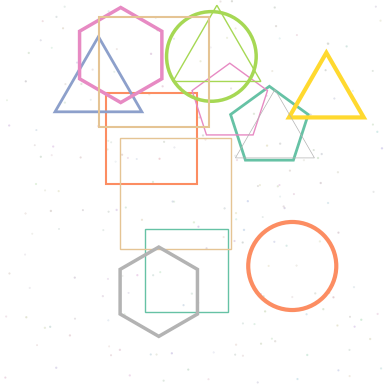[{"shape": "pentagon", "thickness": 2, "radius": 0.53, "center": [0.7, 0.67]}, {"shape": "square", "thickness": 1, "radius": 0.54, "center": [0.484, 0.298]}, {"shape": "square", "thickness": 1.5, "radius": 0.59, "center": [0.394, 0.641]}, {"shape": "circle", "thickness": 3, "radius": 0.57, "center": [0.759, 0.309]}, {"shape": "triangle", "thickness": 2, "radius": 0.65, "center": [0.256, 0.775]}, {"shape": "pentagon", "thickness": 1, "radius": 0.51, "center": [0.597, 0.733]}, {"shape": "hexagon", "thickness": 2.5, "radius": 0.62, "center": [0.314, 0.857]}, {"shape": "circle", "thickness": 2.5, "radius": 0.58, "center": [0.549, 0.853]}, {"shape": "triangle", "thickness": 1, "radius": 0.66, "center": [0.563, 0.854]}, {"shape": "triangle", "thickness": 3, "radius": 0.56, "center": [0.848, 0.751]}, {"shape": "square", "thickness": 1, "radius": 0.72, "center": [0.456, 0.498]}, {"shape": "square", "thickness": 1.5, "radius": 0.72, "center": [0.4, 0.814]}, {"shape": "triangle", "thickness": 0.5, "radius": 0.59, "center": [0.714, 0.649]}, {"shape": "hexagon", "thickness": 2.5, "radius": 0.58, "center": [0.412, 0.242]}]